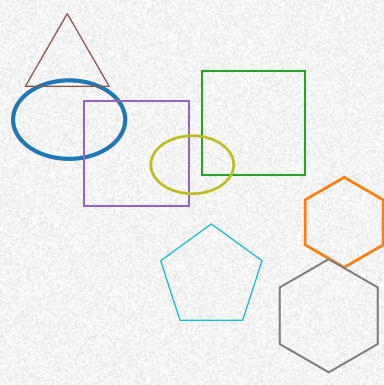[{"shape": "oval", "thickness": 3, "radius": 0.73, "center": [0.18, 0.689]}, {"shape": "hexagon", "thickness": 2, "radius": 0.58, "center": [0.894, 0.422]}, {"shape": "square", "thickness": 1.5, "radius": 0.67, "center": [0.659, 0.681]}, {"shape": "square", "thickness": 1.5, "radius": 0.68, "center": [0.354, 0.602]}, {"shape": "triangle", "thickness": 1, "radius": 0.63, "center": [0.175, 0.839]}, {"shape": "hexagon", "thickness": 1.5, "radius": 0.73, "center": [0.854, 0.18]}, {"shape": "oval", "thickness": 2, "radius": 0.54, "center": [0.499, 0.572]}, {"shape": "pentagon", "thickness": 1, "radius": 0.69, "center": [0.549, 0.28]}]